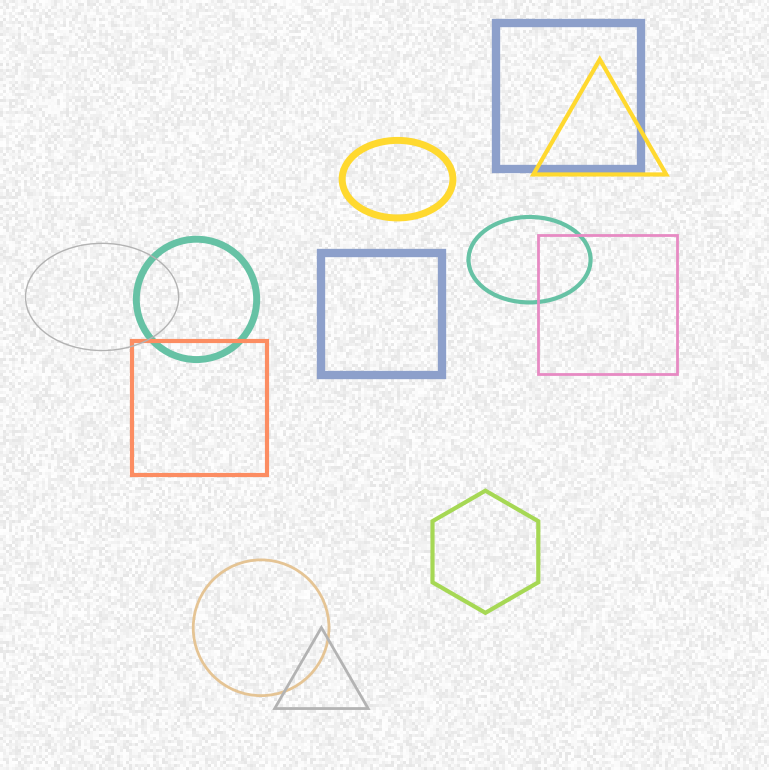[{"shape": "oval", "thickness": 1.5, "radius": 0.4, "center": [0.688, 0.663]}, {"shape": "circle", "thickness": 2.5, "radius": 0.39, "center": [0.255, 0.611]}, {"shape": "square", "thickness": 1.5, "radius": 0.44, "center": [0.259, 0.47]}, {"shape": "square", "thickness": 3, "radius": 0.39, "center": [0.495, 0.592]}, {"shape": "square", "thickness": 3, "radius": 0.47, "center": [0.739, 0.875]}, {"shape": "square", "thickness": 1, "radius": 0.45, "center": [0.789, 0.604]}, {"shape": "hexagon", "thickness": 1.5, "radius": 0.4, "center": [0.63, 0.283]}, {"shape": "oval", "thickness": 2.5, "radius": 0.36, "center": [0.516, 0.767]}, {"shape": "triangle", "thickness": 1.5, "radius": 0.5, "center": [0.779, 0.823]}, {"shape": "circle", "thickness": 1, "radius": 0.44, "center": [0.339, 0.185]}, {"shape": "triangle", "thickness": 1, "radius": 0.35, "center": [0.417, 0.115]}, {"shape": "oval", "thickness": 0.5, "radius": 0.5, "center": [0.133, 0.614]}]